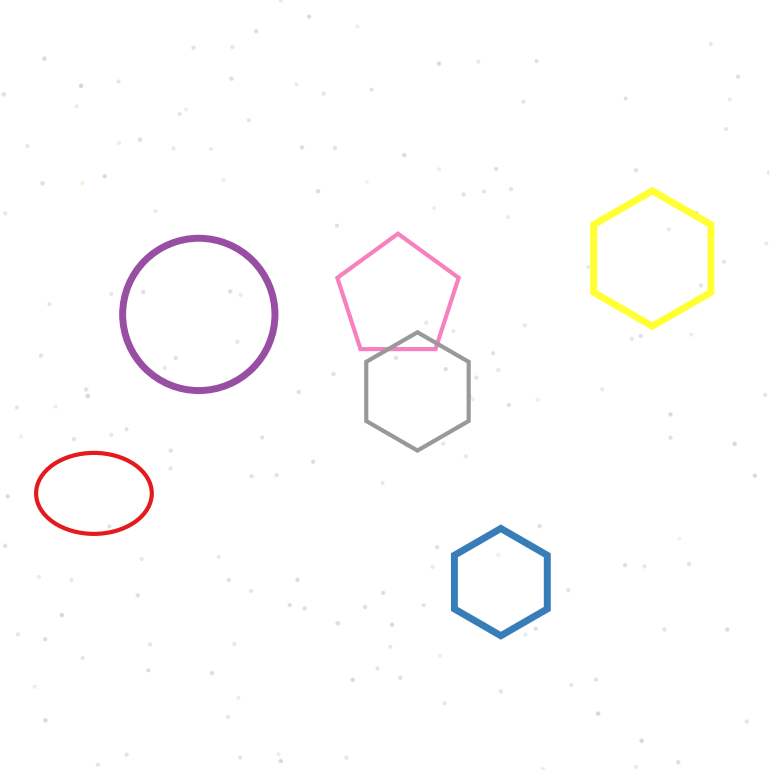[{"shape": "oval", "thickness": 1.5, "radius": 0.38, "center": [0.122, 0.359]}, {"shape": "hexagon", "thickness": 2.5, "radius": 0.35, "center": [0.65, 0.244]}, {"shape": "circle", "thickness": 2.5, "radius": 0.49, "center": [0.258, 0.592]}, {"shape": "hexagon", "thickness": 2.5, "radius": 0.44, "center": [0.847, 0.664]}, {"shape": "pentagon", "thickness": 1.5, "radius": 0.41, "center": [0.517, 0.614]}, {"shape": "hexagon", "thickness": 1.5, "radius": 0.38, "center": [0.542, 0.492]}]